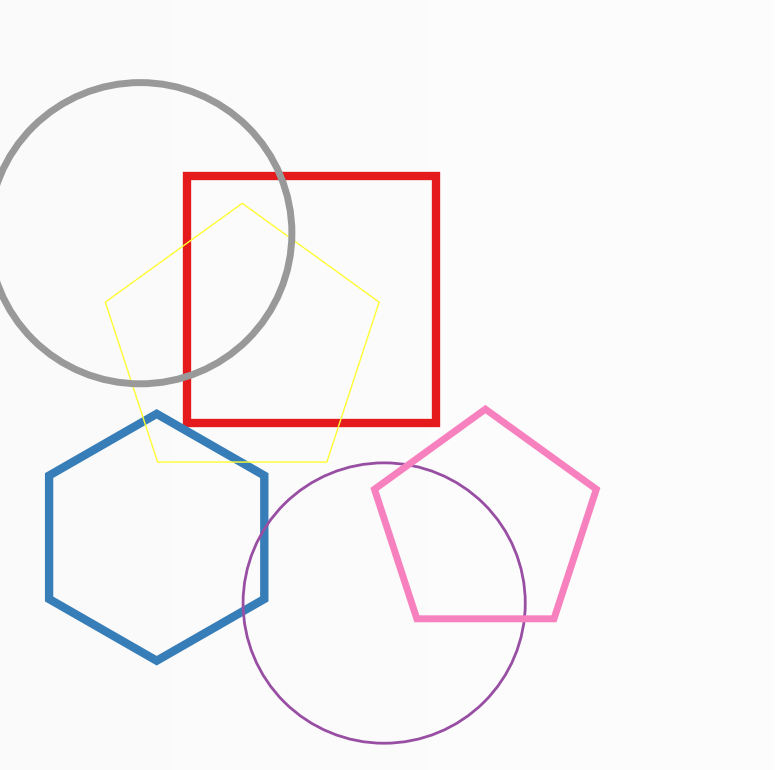[{"shape": "square", "thickness": 3, "radius": 0.8, "center": [0.402, 0.611]}, {"shape": "hexagon", "thickness": 3, "radius": 0.8, "center": [0.202, 0.302]}, {"shape": "circle", "thickness": 1, "radius": 0.91, "center": [0.496, 0.217]}, {"shape": "pentagon", "thickness": 0.5, "radius": 0.93, "center": [0.313, 0.55]}, {"shape": "pentagon", "thickness": 2.5, "radius": 0.75, "center": [0.626, 0.318]}, {"shape": "circle", "thickness": 2.5, "radius": 0.98, "center": [0.181, 0.697]}]